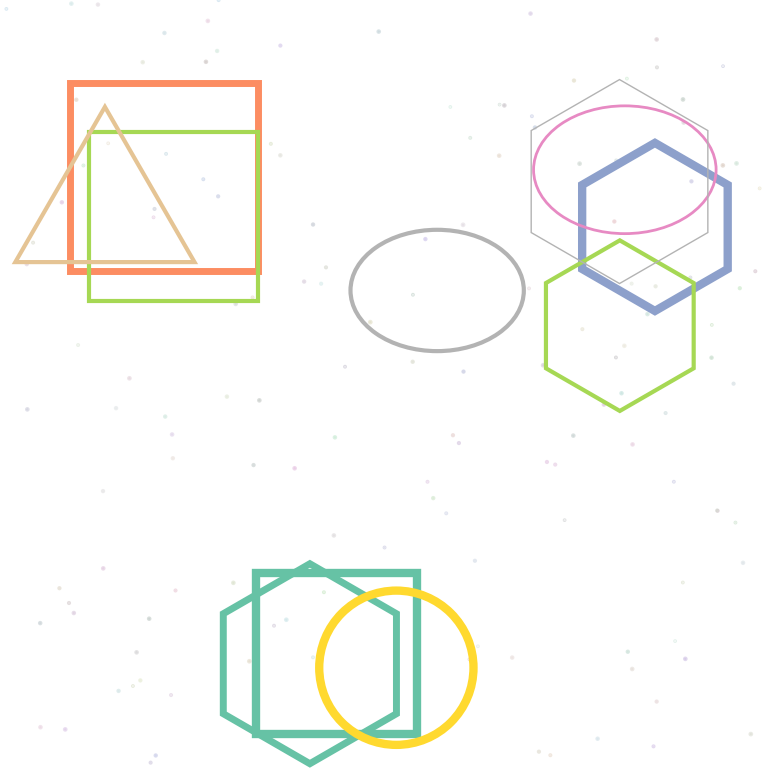[{"shape": "hexagon", "thickness": 2.5, "radius": 0.65, "center": [0.402, 0.138]}, {"shape": "square", "thickness": 3, "radius": 0.52, "center": [0.437, 0.151]}, {"shape": "square", "thickness": 2.5, "radius": 0.61, "center": [0.213, 0.77]}, {"shape": "hexagon", "thickness": 3, "radius": 0.55, "center": [0.851, 0.705]}, {"shape": "oval", "thickness": 1, "radius": 0.59, "center": [0.811, 0.78]}, {"shape": "square", "thickness": 1.5, "radius": 0.55, "center": [0.226, 0.719]}, {"shape": "hexagon", "thickness": 1.5, "radius": 0.55, "center": [0.805, 0.577]}, {"shape": "circle", "thickness": 3, "radius": 0.5, "center": [0.515, 0.133]}, {"shape": "triangle", "thickness": 1.5, "radius": 0.67, "center": [0.136, 0.727]}, {"shape": "oval", "thickness": 1.5, "radius": 0.56, "center": [0.568, 0.623]}, {"shape": "hexagon", "thickness": 0.5, "radius": 0.66, "center": [0.805, 0.764]}]